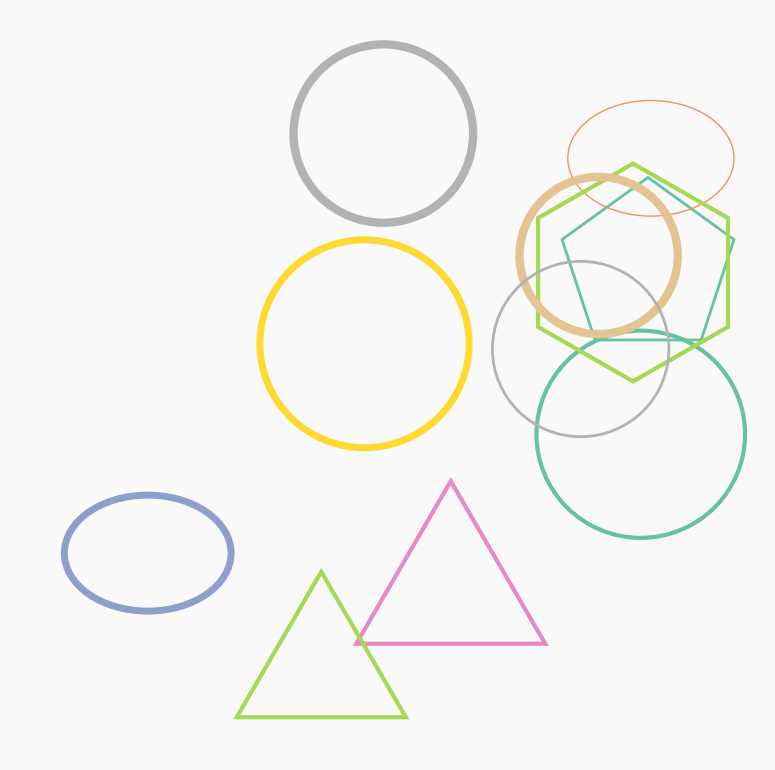[{"shape": "pentagon", "thickness": 1, "radius": 0.58, "center": [0.836, 0.653]}, {"shape": "circle", "thickness": 1.5, "radius": 0.67, "center": [0.827, 0.436]}, {"shape": "oval", "thickness": 0.5, "radius": 0.54, "center": [0.84, 0.794]}, {"shape": "oval", "thickness": 2.5, "radius": 0.54, "center": [0.191, 0.282]}, {"shape": "triangle", "thickness": 1.5, "radius": 0.7, "center": [0.582, 0.234]}, {"shape": "triangle", "thickness": 1.5, "radius": 0.63, "center": [0.415, 0.132]}, {"shape": "hexagon", "thickness": 1.5, "radius": 0.71, "center": [0.817, 0.646]}, {"shape": "circle", "thickness": 2.5, "radius": 0.68, "center": [0.47, 0.554]}, {"shape": "circle", "thickness": 3, "radius": 0.51, "center": [0.772, 0.668]}, {"shape": "circle", "thickness": 3, "radius": 0.58, "center": [0.495, 0.827]}, {"shape": "circle", "thickness": 1, "radius": 0.57, "center": [0.749, 0.547]}]